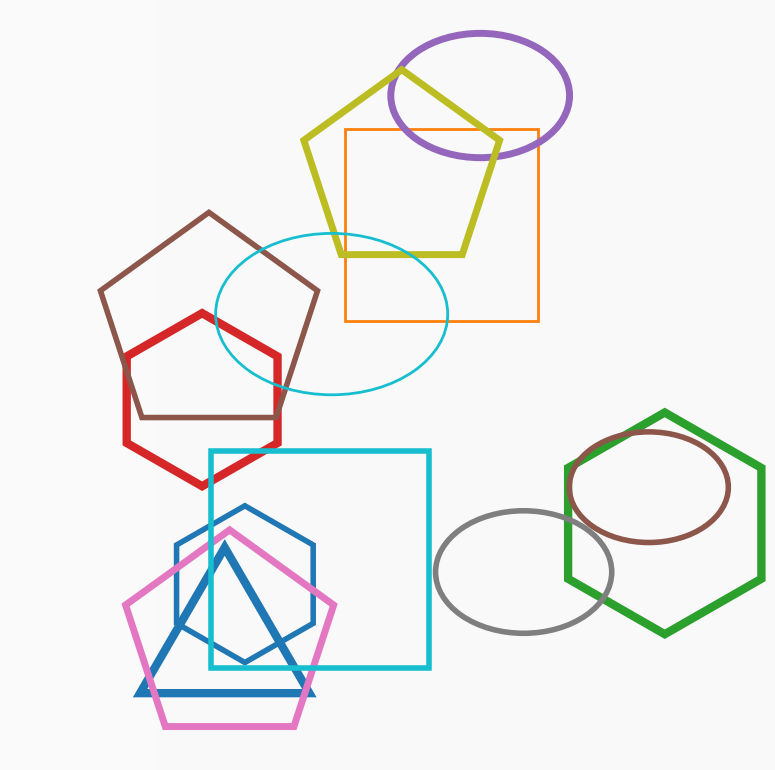[{"shape": "triangle", "thickness": 3, "radius": 0.63, "center": [0.29, 0.163]}, {"shape": "hexagon", "thickness": 2, "radius": 0.51, "center": [0.316, 0.241]}, {"shape": "square", "thickness": 1, "radius": 0.62, "center": [0.57, 0.708]}, {"shape": "hexagon", "thickness": 3, "radius": 0.72, "center": [0.858, 0.32]}, {"shape": "hexagon", "thickness": 3, "radius": 0.56, "center": [0.261, 0.481]}, {"shape": "oval", "thickness": 2.5, "radius": 0.58, "center": [0.62, 0.876]}, {"shape": "oval", "thickness": 2, "radius": 0.51, "center": [0.837, 0.367]}, {"shape": "pentagon", "thickness": 2, "radius": 0.74, "center": [0.27, 0.577]}, {"shape": "pentagon", "thickness": 2.5, "radius": 0.71, "center": [0.296, 0.171]}, {"shape": "oval", "thickness": 2, "radius": 0.57, "center": [0.676, 0.257]}, {"shape": "pentagon", "thickness": 2.5, "radius": 0.66, "center": [0.518, 0.777]}, {"shape": "oval", "thickness": 1, "radius": 0.75, "center": [0.428, 0.592]}, {"shape": "square", "thickness": 2, "radius": 0.7, "center": [0.413, 0.273]}]